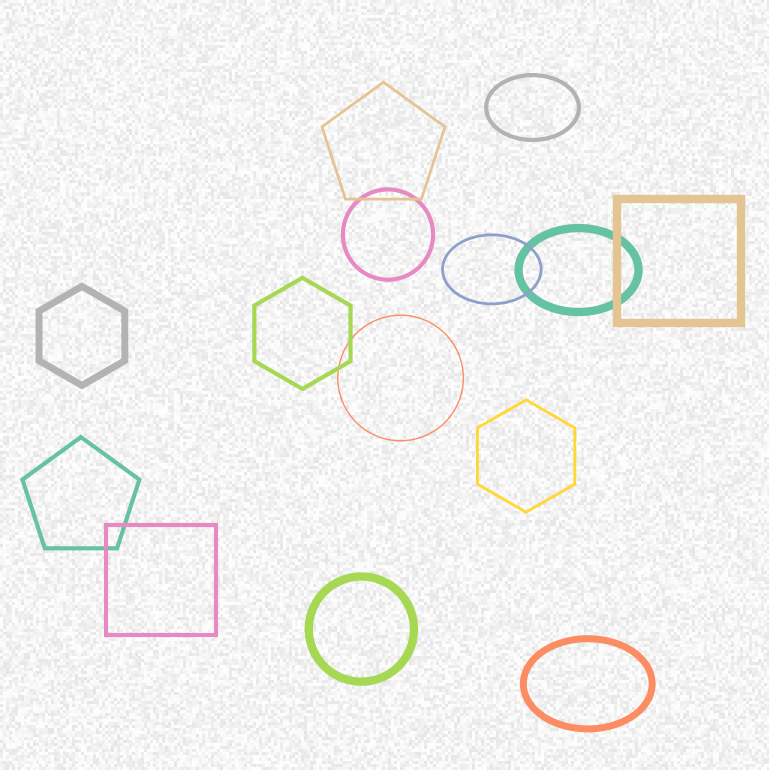[{"shape": "oval", "thickness": 3, "radius": 0.39, "center": [0.751, 0.649]}, {"shape": "pentagon", "thickness": 1.5, "radius": 0.4, "center": [0.105, 0.353]}, {"shape": "circle", "thickness": 0.5, "radius": 0.41, "center": [0.52, 0.509]}, {"shape": "oval", "thickness": 2.5, "radius": 0.42, "center": [0.763, 0.112]}, {"shape": "oval", "thickness": 1, "radius": 0.32, "center": [0.639, 0.65]}, {"shape": "square", "thickness": 1.5, "radius": 0.36, "center": [0.209, 0.247]}, {"shape": "circle", "thickness": 1.5, "radius": 0.29, "center": [0.504, 0.695]}, {"shape": "circle", "thickness": 3, "radius": 0.34, "center": [0.469, 0.183]}, {"shape": "hexagon", "thickness": 1.5, "radius": 0.36, "center": [0.393, 0.567]}, {"shape": "hexagon", "thickness": 1, "radius": 0.36, "center": [0.683, 0.408]}, {"shape": "square", "thickness": 3, "radius": 0.4, "center": [0.881, 0.661]}, {"shape": "pentagon", "thickness": 1, "radius": 0.42, "center": [0.498, 0.809]}, {"shape": "oval", "thickness": 1.5, "radius": 0.3, "center": [0.692, 0.86]}, {"shape": "hexagon", "thickness": 2.5, "radius": 0.32, "center": [0.106, 0.564]}]